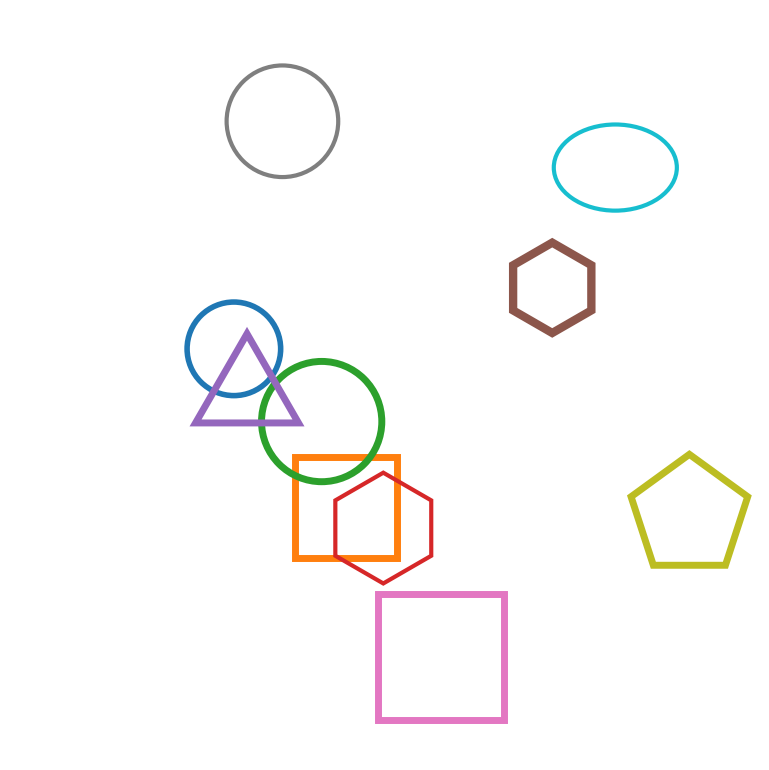[{"shape": "circle", "thickness": 2, "radius": 0.3, "center": [0.304, 0.547]}, {"shape": "square", "thickness": 2.5, "radius": 0.33, "center": [0.449, 0.341]}, {"shape": "circle", "thickness": 2.5, "radius": 0.39, "center": [0.418, 0.453]}, {"shape": "hexagon", "thickness": 1.5, "radius": 0.36, "center": [0.498, 0.314]}, {"shape": "triangle", "thickness": 2.5, "radius": 0.39, "center": [0.321, 0.489]}, {"shape": "hexagon", "thickness": 3, "radius": 0.29, "center": [0.717, 0.626]}, {"shape": "square", "thickness": 2.5, "radius": 0.41, "center": [0.573, 0.146]}, {"shape": "circle", "thickness": 1.5, "radius": 0.36, "center": [0.367, 0.843]}, {"shape": "pentagon", "thickness": 2.5, "radius": 0.4, "center": [0.895, 0.33]}, {"shape": "oval", "thickness": 1.5, "radius": 0.4, "center": [0.799, 0.782]}]